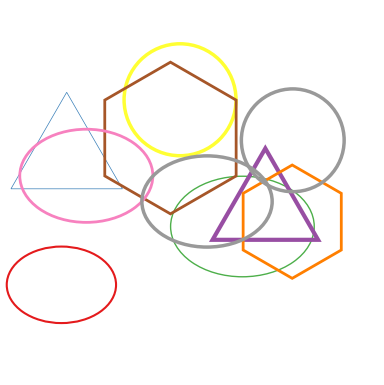[{"shape": "oval", "thickness": 1.5, "radius": 0.71, "center": [0.159, 0.26]}, {"shape": "triangle", "thickness": 0.5, "radius": 0.84, "center": [0.173, 0.593]}, {"shape": "oval", "thickness": 1, "radius": 0.93, "center": [0.63, 0.412]}, {"shape": "triangle", "thickness": 3, "radius": 0.79, "center": [0.689, 0.456]}, {"shape": "hexagon", "thickness": 2, "radius": 0.74, "center": [0.759, 0.424]}, {"shape": "circle", "thickness": 2.5, "radius": 0.73, "center": [0.468, 0.741]}, {"shape": "hexagon", "thickness": 2, "radius": 0.99, "center": [0.443, 0.642]}, {"shape": "oval", "thickness": 2, "radius": 0.86, "center": [0.224, 0.543]}, {"shape": "oval", "thickness": 2.5, "radius": 0.85, "center": [0.538, 0.477]}, {"shape": "circle", "thickness": 2.5, "radius": 0.67, "center": [0.76, 0.636]}]